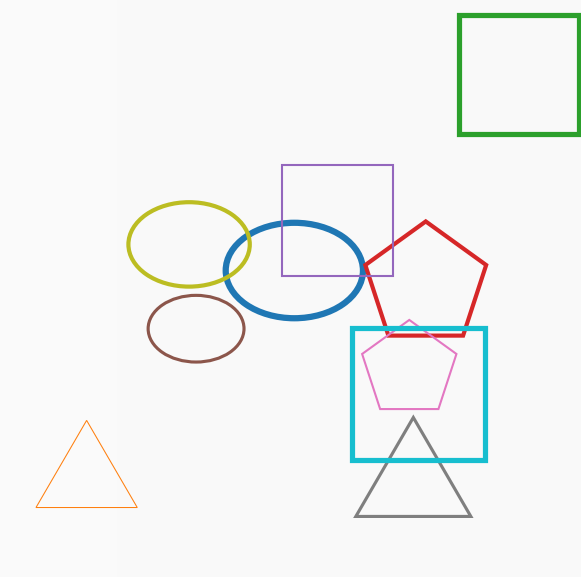[{"shape": "oval", "thickness": 3, "radius": 0.59, "center": [0.506, 0.531]}, {"shape": "triangle", "thickness": 0.5, "radius": 0.5, "center": [0.149, 0.171]}, {"shape": "square", "thickness": 2.5, "radius": 0.52, "center": [0.893, 0.87]}, {"shape": "pentagon", "thickness": 2, "radius": 0.55, "center": [0.732, 0.506]}, {"shape": "square", "thickness": 1, "radius": 0.48, "center": [0.581, 0.617]}, {"shape": "oval", "thickness": 1.5, "radius": 0.41, "center": [0.337, 0.43]}, {"shape": "pentagon", "thickness": 1, "radius": 0.43, "center": [0.704, 0.36]}, {"shape": "triangle", "thickness": 1.5, "radius": 0.57, "center": [0.711, 0.162]}, {"shape": "oval", "thickness": 2, "radius": 0.52, "center": [0.325, 0.576]}, {"shape": "square", "thickness": 2.5, "radius": 0.57, "center": [0.72, 0.317]}]